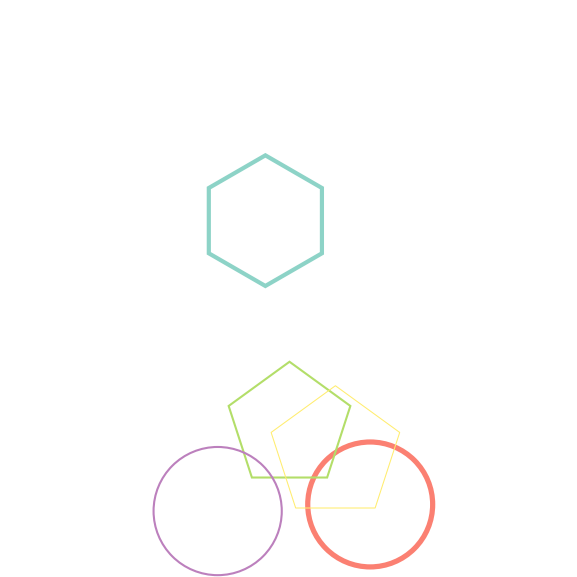[{"shape": "hexagon", "thickness": 2, "radius": 0.57, "center": [0.46, 0.617]}, {"shape": "circle", "thickness": 2.5, "radius": 0.54, "center": [0.641, 0.126]}, {"shape": "pentagon", "thickness": 1, "radius": 0.55, "center": [0.501, 0.262]}, {"shape": "circle", "thickness": 1, "radius": 0.55, "center": [0.377, 0.114]}, {"shape": "pentagon", "thickness": 0.5, "radius": 0.59, "center": [0.581, 0.214]}]